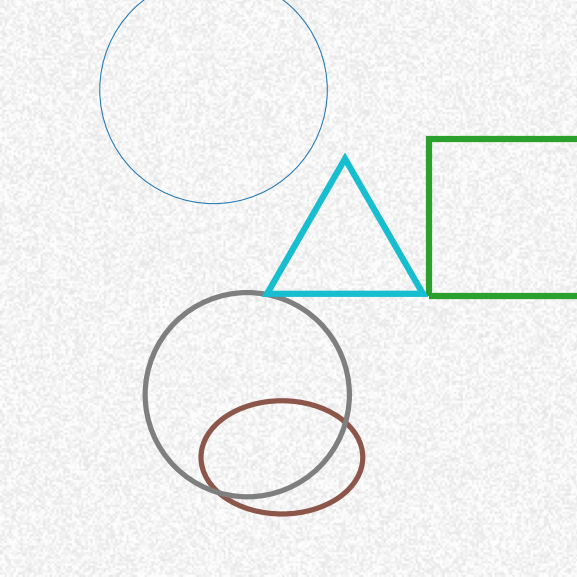[{"shape": "circle", "thickness": 0.5, "radius": 0.98, "center": [0.37, 0.843]}, {"shape": "square", "thickness": 3, "radius": 0.68, "center": [0.879, 0.622]}, {"shape": "oval", "thickness": 2.5, "radius": 0.7, "center": [0.488, 0.207]}, {"shape": "circle", "thickness": 2.5, "radius": 0.88, "center": [0.428, 0.316]}, {"shape": "triangle", "thickness": 3, "radius": 0.78, "center": [0.597, 0.568]}]